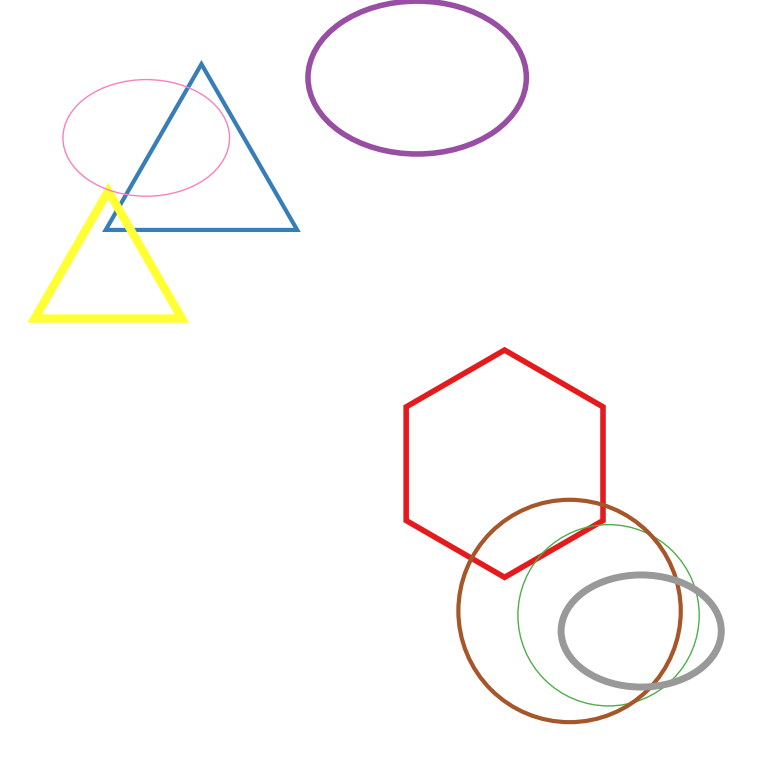[{"shape": "hexagon", "thickness": 2, "radius": 0.74, "center": [0.655, 0.398]}, {"shape": "triangle", "thickness": 1.5, "radius": 0.72, "center": [0.262, 0.773]}, {"shape": "circle", "thickness": 0.5, "radius": 0.59, "center": [0.79, 0.201]}, {"shape": "oval", "thickness": 2, "radius": 0.71, "center": [0.542, 0.899]}, {"shape": "triangle", "thickness": 3, "radius": 0.55, "center": [0.141, 0.642]}, {"shape": "circle", "thickness": 1.5, "radius": 0.72, "center": [0.74, 0.207]}, {"shape": "oval", "thickness": 0.5, "radius": 0.54, "center": [0.19, 0.821]}, {"shape": "oval", "thickness": 2.5, "radius": 0.52, "center": [0.833, 0.181]}]